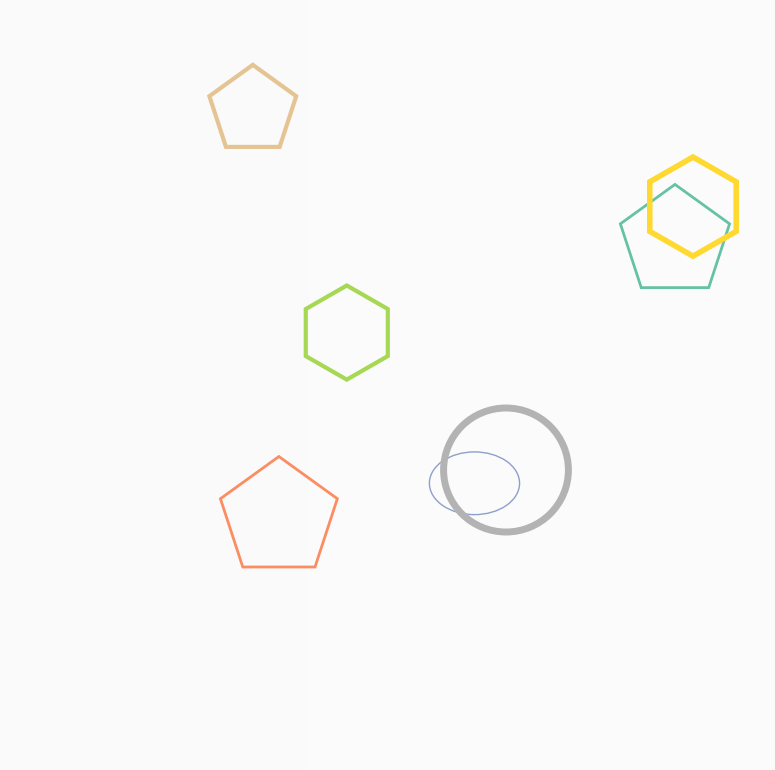[{"shape": "pentagon", "thickness": 1, "radius": 0.37, "center": [0.871, 0.686]}, {"shape": "pentagon", "thickness": 1, "radius": 0.4, "center": [0.36, 0.328]}, {"shape": "oval", "thickness": 0.5, "radius": 0.29, "center": [0.612, 0.372]}, {"shape": "hexagon", "thickness": 1.5, "radius": 0.31, "center": [0.447, 0.568]}, {"shape": "hexagon", "thickness": 2, "radius": 0.32, "center": [0.894, 0.732]}, {"shape": "pentagon", "thickness": 1.5, "radius": 0.29, "center": [0.326, 0.857]}, {"shape": "circle", "thickness": 2.5, "radius": 0.4, "center": [0.653, 0.39]}]